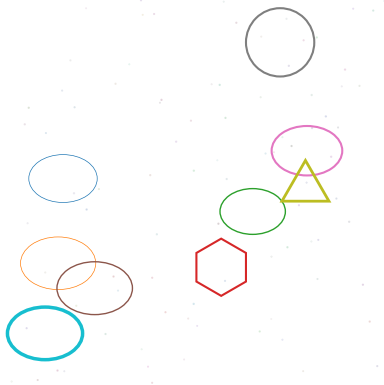[{"shape": "oval", "thickness": 0.5, "radius": 0.44, "center": [0.164, 0.536]}, {"shape": "oval", "thickness": 0.5, "radius": 0.49, "center": [0.151, 0.316]}, {"shape": "oval", "thickness": 1, "radius": 0.42, "center": [0.656, 0.451]}, {"shape": "hexagon", "thickness": 1.5, "radius": 0.37, "center": [0.575, 0.306]}, {"shape": "oval", "thickness": 1, "radius": 0.49, "center": [0.246, 0.251]}, {"shape": "oval", "thickness": 1.5, "radius": 0.46, "center": [0.797, 0.609]}, {"shape": "circle", "thickness": 1.5, "radius": 0.44, "center": [0.728, 0.89]}, {"shape": "triangle", "thickness": 2, "radius": 0.35, "center": [0.793, 0.513]}, {"shape": "oval", "thickness": 2.5, "radius": 0.49, "center": [0.117, 0.134]}]